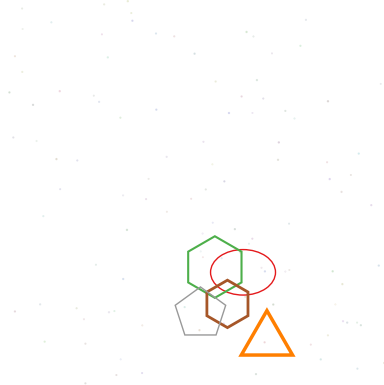[{"shape": "oval", "thickness": 1, "radius": 0.42, "center": [0.631, 0.293]}, {"shape": "hexagon", "thickness": 1.5, "radius": 0.4, "center": [0.558, 0.306]}, {"shape": "triangle", "thickness": 2.5, "radius": 0.38, "center": [0.693, 0.116]}, {"shape": "hexagon", "thickness": 2, "radius": 0.31, "center": [0.591, 0.211]}, {"shape": "pentagon", "thickness": 1, "radius": 0.34, "center": [0.521, 0.186]}]